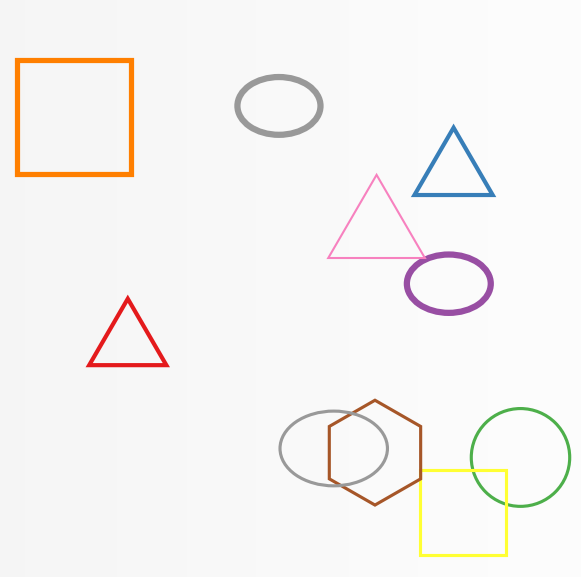[{"shape": "triangle", "thickness": 2, "radius": 0.38, "center": [0.22, 0.405]}, {"shape": "triangle", "thickness": 2, "radius": 0.39, "center": [0.78, 0.7]}, {"shape": "circle", "thickness": 1.5, "radius": 0.42, "center": [0.895, 0.207]}, {"shape": "oval", "thickness": 3, "radius": 0.36, "center": [0.772, 0.508]}, {"shape": "square", "thickness": 2.5, "radius": 0.49, "center": [0.128, 0.797]}, {"shape": "square", "thickness": 1.5, "radius": 0.37, "center": [0.797, 0.112]}, {"shape": "hexagon", "thickness": 1.5, "radius": 0.45, "center": [0.645, 0.215]}, {"shape": "triangle", "thickness": 1, "radius": 0.48, "center": [0.648, 0.6]}, {"shape": "oval", "thickness": 3, "radius": 0.36, "center": [0.48, 0.816]}, {"shape": "oval", "thickness": 1.5, "radius": 0.46, "center": [0.574, 0.223]}]